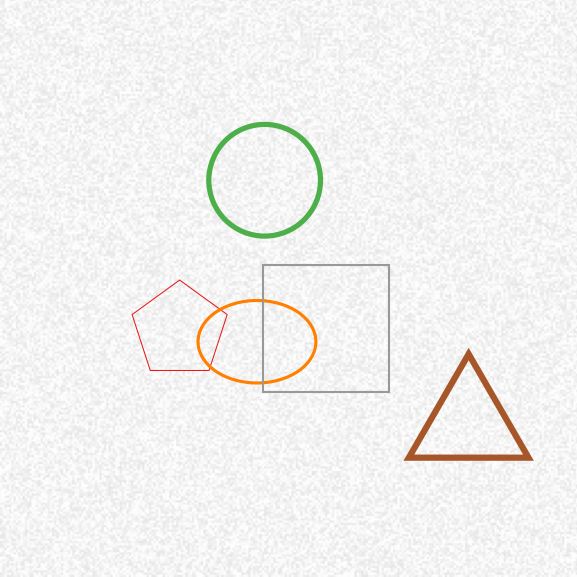[{"shape": "pentagon", "thickness": 0.5, "radius": 0.43, "center": [0.311, 0.428]}, {"shape": "circle", "thickness": 2.5, "radius": 0.48, "center": [0.458, 0.687]}, {"shape": "oval", "thickness": 1.5, "radius": 0.51, "center": [0.445, 0.407]}, {"shape": "triangle", "thickness": 3, "radius": 0.6, "center": [0.812, 0.266]}, {"shape": "square", "thickness": 1, "radius": 0.55, "center": [0.565, 0.43]}]